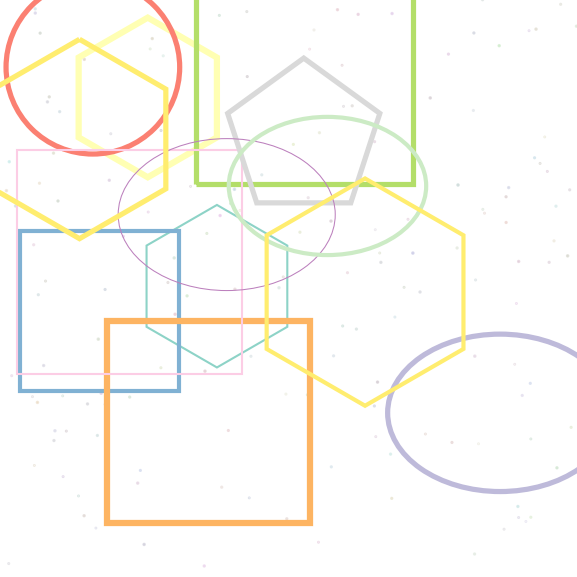[{"shape": "hexagon", "thickness": 1, "radius": 0.7, "center": [0.376, 0.504]}, {"shape": "hexagon", "thickness": 3, "radius": 0.69, "center": [0.256, 0.83]}, {"shape": "oval", "thickness": 2.5, "radius": 0.97, "center": [0.866, 0.284]}, {"shape": "circle", "thickness": 2.5, "radius": 0.75, "center": [0.161, 0.883]}, {"shape": "square", "thickness": 2, "radius": 0.69, "center": [0.172, 0.46]}, {"shape": "square", "thickness": 3, "radius": 0.88, "center": [0.361, 0.269]}, {"shape": "square", "thickness": 2.5, "radius": 0.94, "center": [0.527, 0.87]}, {"shape": "square", "thickness": 1, "radius": 0.97, "center": [0.224, 0.545]}, {"shape": "pentagon", "thickness": 2.5, "radius": 0.69, "center": [0.526, 0.76]}, {"shape": "oval", "thickness": 0.5, "radius": 0.94, "center": [0.393, 0.628]}, {"shape": "oval", "thickness": 2, "radius": 0.85, "center": [0.567, 0.677]}, {"shape": "hexagon", "thickness": 2, "radius": 0.98, "center": [0.632, 0.493]}, {"shape": "hexagon", "thickness": 2.5, "radius": 0.86, "center": [0.138, 0.758]}]